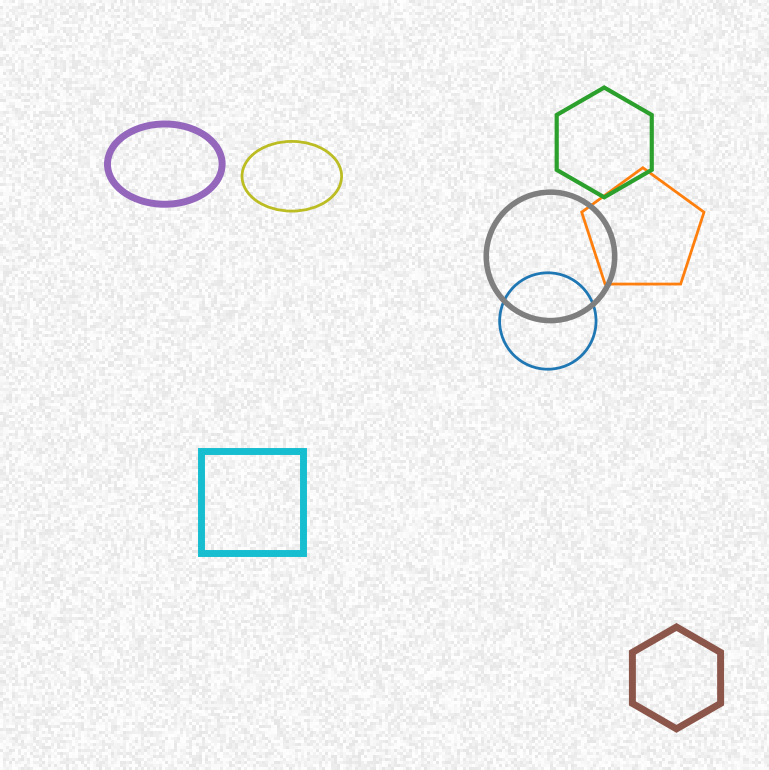[{"shape": "circle", "thickness": 1, "radius": 0.31, "center": [0.711, 0.583]}, {"shape": "pentagon", "thickness": 1, "radius": 0.42, "center": [0.835, 0.699]}, {"shape": "hexagon", "thickness": 1.5, "radius": 0.36, "center": [0.785, 0.815]}, {"shape": "oval", "thickness": 2.5, "radius": 0.37, "center": [0.214, 0.787]}, {"shape": "hexagon", "thickness": 2.5, "radius": 0.33, "center": [0.879, 0.12]}, {"shape": "circle", "thickness": 2, "radius": 0.42, "center": [0.715, 0.667]}, {"shape": "oval", "thickness": 1, "radius": 0.32, "center": [0.379, 0.771]}, {"shape": "square", "thickness": 2.5, "radius": 0.33, "center": [0.327, 0.348]}]